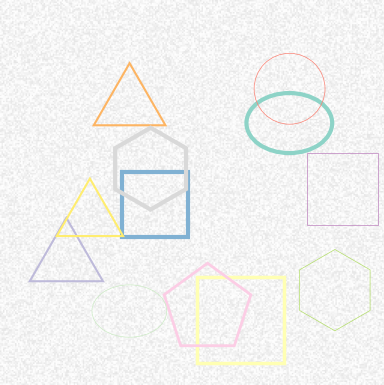[{"shape": "oval", "thickness": 3, "radius": 0.56, "center": [0.751, 0.68]}, {"shape": "square", "thickness": 2.5, "radius": 0.56, "center": [0.625, 0.17]}, {"shape": "triangle", "thickness": 1.5, "radius": 0.55, "center": [0.172, 0.324]}, {"shape": "circle", "thickness": 0.5, "radius": 0.46, "center": [0.752, 0.769]}, {"shape": "square", "thickness": 3, "radius": 0.42, "center": [0.402, 0.468]}, {"shape": "triangle", "thickness": 1.5, "radius": 0.54, "center": [0.337, 0.728]}, {"shape": "hexagon", "thickness": 0.5, "radius": 0.53, "center": [0.87, 0.246]}, {"shape": "pentagon", "thickness": 2, "radius": 0.59, "center": [0.539, 0.198]}, {"shape": "hexagon", "thickness": 3, "radius": 0.53, "center": [0.391, 0.562]}, {"shape": "square", "thickness": 0.5, "radius": 0.46, "center": [0.89, 0.509]}, {"shape": "oval", "thickness": 0.5, "radius": 0.49, "center": [0.336, 0.192]}, {"shape": "triangle", "thickness": 1.5, "radius": 0.5, "center": [0.234, 0.437]}]